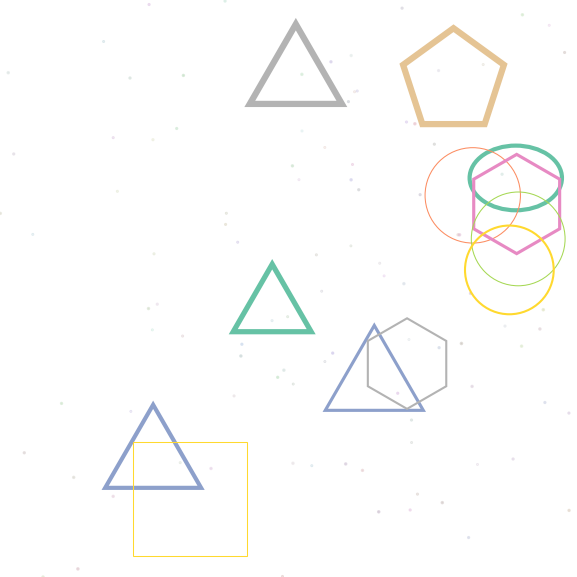[{"shape": "oval", "thickness": 2, "radius": 0.4, "center": [0.893, 0.691]}, {"shape": "triangle", "thickness": 2.5, "radius": 0.39, "center": [0.471, 0.464]}, {"shape": "circle", "thickness": 0.5, "radius": 0.41, "center": [0.819, 0.661]}, {"shape": "triangle", "thickness": 1.5, "radius": 0.49, "center": [0.648, 0.338]}, {"shape": "triangle", "thickness": 2, "radius": 0.48, "center": [0.265, 0.202]}, {"shape": "hexagon", "thickness": 1.5, "radius": 0.43, "center": [0.895, 0.646]}, {"shape": "circle", "thickness": 0.5, "radius": 0.41, "center": [0.897, 0.585]}, {"shape": "square", "thickness": 0.5, "radius": 0.49, "center": [0.329, 0.134]}, {"shape": "circle", "thickness": 1, "radius": 0.38, "center": [0.882, 0.532]}, {"shape": "pentagon", "thickness": 3, "radius": 0.46, "center": [0.785, 0.858]}, {"shape": "hexagon", "thickness": 1, "radius": 0.39, "center": [0.705, 0.37]}, {"shape": "triangle", "thickness": 3, "radius": 0.46, "center": [0.512, 0.865]}]